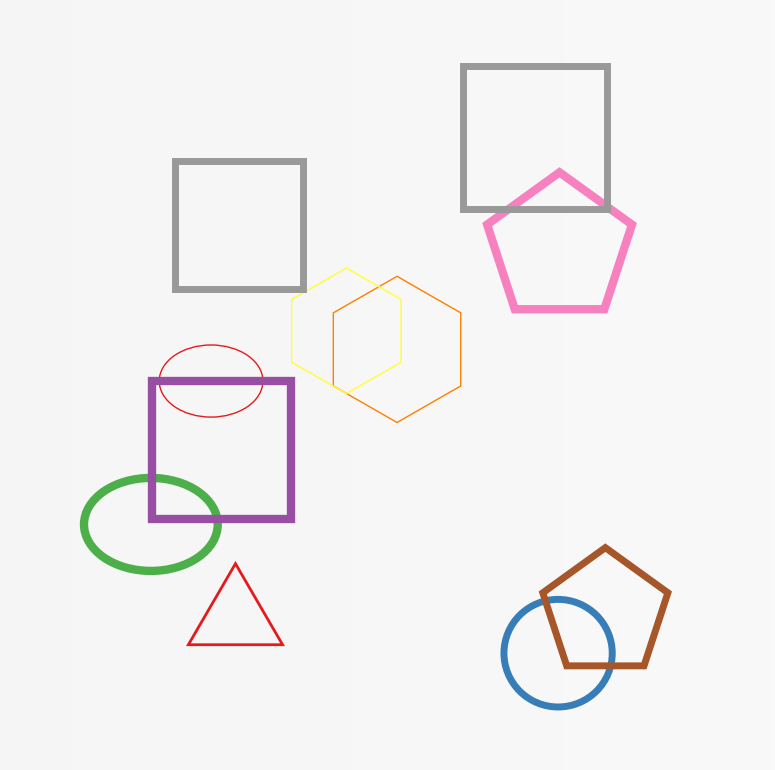[{"shape": "triangle", "thickness": 1, "radius": 0.35, "center": [0.304, 0.198]}, {"shape": "oval", "thickness": 0.5, "radius": 0.33, "center": [0.272, 0.505]}, {"shape": "circle", "thickness": 2.5, "radius": 0.35, "center": [0.72, 0.152]}, {"shape": "oval", "thickness": 3, "radius": 0.43, "center": [0.195, 0.319]}, {"shape": "square", "thickness": 3, "radius": 0.45, "center": [0.286, 0.415]}, {"shape": "hexagon", "thickness": 0.5, "radius": 0.47, "center": [0.512, 0.546]}, {"shape": "hexagon", "thickness": 0.5, "radius": 0.41, "center": [0.447, 0.57]}, {"shape": "pentagon", "thickness": 2.5, "radius": 0.42, "center": [0.781, 0.204]}, {"shape": "pentagon", "thickness": 3, "radius": 0.49, "center": [0.722, 0.678]}, {"shape": "square", "thickness": 2.5, "radius": 0.47, "center": [0.69, 0.821]}, {"shape": "square", "thickness": 2.5, "radius": 0.41, "center": [0.309, 0.708]}]